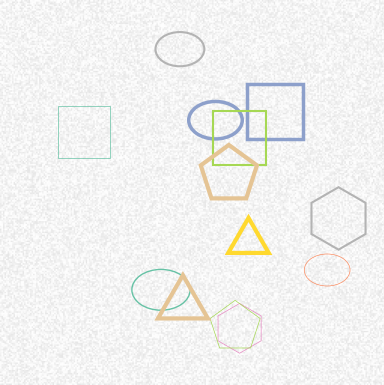[{"shape": "oval", "thickness": 1, "radius": 0.38, "center": [0.418, 0.247]}, {"shape": "square", "thickness": 0.5, "radius": 0.34, "center": [0.218, 0.657]}, {"shape": "oval", "thickness": 0.5, "radius": 0.3, "center": [0.85, 0.299]}, {"shape": "square", "thickness": 2.5, "radius": 0.36, "center": [0.714, 0.711]}, {"shape": "oval", "thickness": 2.5, "radius": 0.35, "center": [0.56, 0.688]}, {"shape": "hexagon", "thickness": 0.5, "radius": 0.32, "center": [0.622, 0.147]}, {"shape": "pentagon", "thickness": 0.5, "radius": 0.34, "center": [0.611, 0.151]}, {"shape": "square", "thickness": 1.5, "radius": 0.35, "center": [0.623, 0.642]}, {"shape": "triangle", "thickness": 3, "radius": 0.3, "center": [0.646, 0.373]}, {"shape": "pentagon", "thickness": 3, "radius": 0.38, "center": [0.594, 0.547]}, {"shape": "triangle", "thickness": 3, "radius": 0.37, "center": [0.475, 0.21]}, {"shape": "oval", "thickness": 1.5, "radius": 0.32, "center": [0.467, 0.872]}, {"shape": "hexagon", "thickness": 1.5, "radius": 0.41, "center": [0.879, 0.433]}]